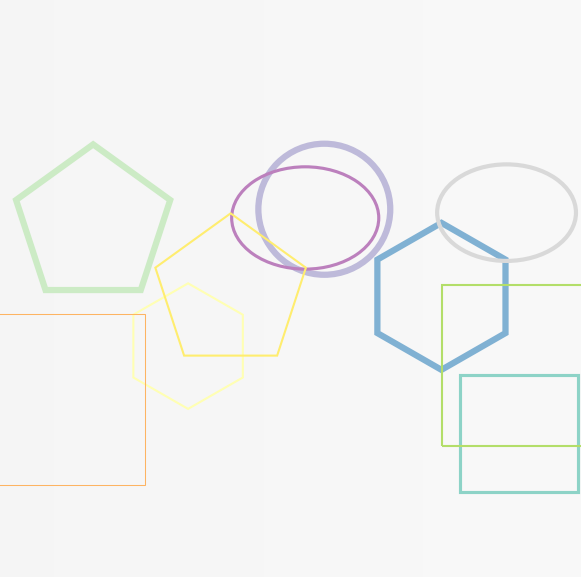[{"shape": "square", "thickness": 1.5, "radius": 0.51, "center": [0.893, 0.249]}, {"shape": "hexagon", "thickness": 1, "radius": 0.54, "center": [0.324, 0.4]}, {"shape": "circle", "thickness": 3, "radius": 0.57, "center": [0.558, 0.637]}, {"shape": "hexagon", "thickness": 3, "radius": 0.64, "center": [0.759, 0.486]}, {"shape": "square", "thickness": 0.5, "radius": 0.74, "center": [0.101, 0.308]}, {"shape": "square", "thickness": 1, "radius": 0.7, "center": [0.899, 0.367]}, {"shape": "oval", "thickness": 2, "radius": 0.6, "center": [0.871, 0.631]}, {"shape": "oval", "thickness": 1.5, "radius": 0.63, "center": [0.525, 0.622]}, {"shape": "pentagon", "thickness": 3, "radius": 0.7, "center": [0.16, 0.61]}, {"shape": "pentagon", "thickness": 1, "radius": 0.68, "center": [0.397, 0.494]}]